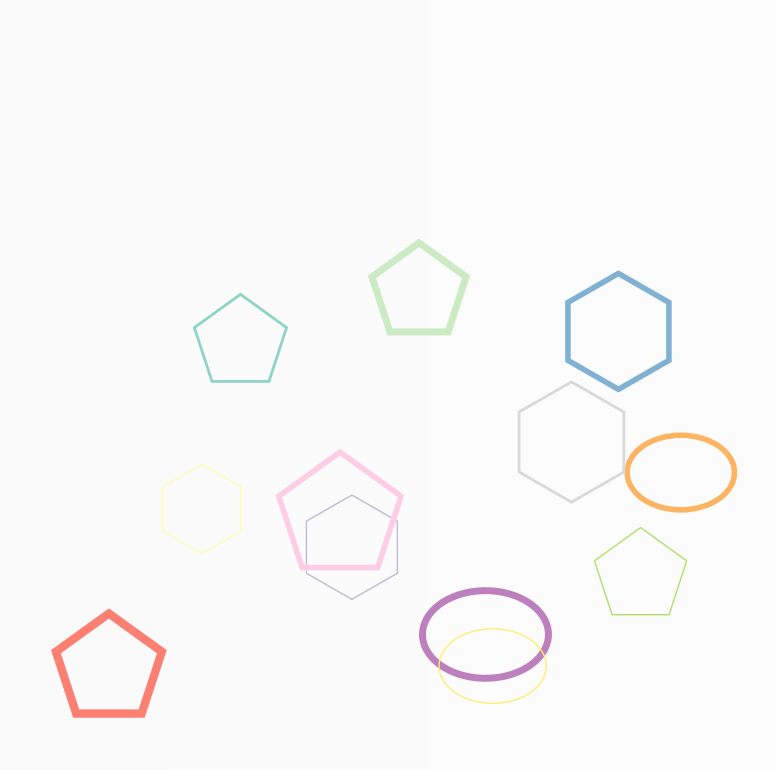[{"shape": "pentagon", "thickness": 1, "radius": 0.31, "center": [0.31, 0.555]}, {"shape": "hexagon", "thickness": 0.5, "radius": 0.29, "center": [0.261, 0.339]}, {"shape": "hexagon", "thickness": 0.5, "radius": 0.34, "center": [0.454, 0.289]}, {"shape": "pentagon", "thickness": 3, "radius": 0.36, "center": [0.141, 0.131]}, {"shape": "hexagon", "thickness": 2, "radius": 0.38, "center": [0.798, 0.57]}, {"shape": "oval", "thickness": 2, "radius": 0.35, "center": [0.878, 0.386]}, {"shape": "pentagon", "thickness": 0.5, "radius": 0.31, "center": [0.827, 0.252]}, {"shape": "pentagon", "thickness": 2, "radius": 0.41, "center": [0.439, 0.33]}, {"shape": "hexagon", "thickness": 1, "radius": 0.39, "center": [0.737, 0.426]}, {"shape": "oval", "thickness": 2.5, "radius": 0.41, "center": [0.626, 0.176]}, {"shape": "pentagon", "thickness": 2.5, "radius": 0.32, "center": [0.541, 0.621]}, {"shape": "oval", "thickness": 0.5, "radius": 0.35, "center": [0.636, 0.135]}]